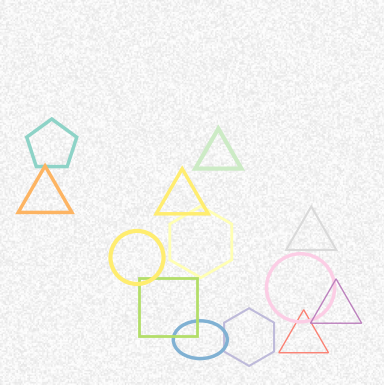[{"shape": "pentagon", "thickness": 2.5, "radius": 0.34, "center": [0.134, 0.623]}, {"shape": "hexagon", "thickness": 2, "radius": 0.46, "center": [0.522, 0.372]}, {"shape": "hexagon", "thickness": 1.5, "radius": 0.37, "center": [0.647, 0.124]}, {"shape": "triangle", "thickness": 1, "radius": 0.37, "center": [0.789, 0.121]}, {"shape": "oval", "thickness": 2.5, "radius": 0.35, "center": [0.52, 0.118]}, {"shape": "triangle", "thickness": 2.5, "radius": 0.4, "center": [0.117, 0.488]}, {"shape": "square", "thickness": 2, "radius": 0.38, "center": [0.437, 0.203]}, {"shape": "circle", "thickness": 2.5, "radius": 0.44, "center": [0.781, 0.252]}, {"shape": "triangle", "thickness": 1.5, "radius": 0.38, "center": [0.808, 0.388]}, {"shape": "triangle", "thickness": 1, "radius": 0.38, "center": [0.873, 0.199]}, {"shape": "triangle", "thickness": 3, "radius": 0.35, "center": [0.567, 0.597]}, {"shape": "circle", "thickness": 3, "radius": 0.34, "center": [0.356, 0.331]}, {"shape": "triangle", "thickness": 2.5, "radius": 0.39, "center": [0.473, 0.484]}]